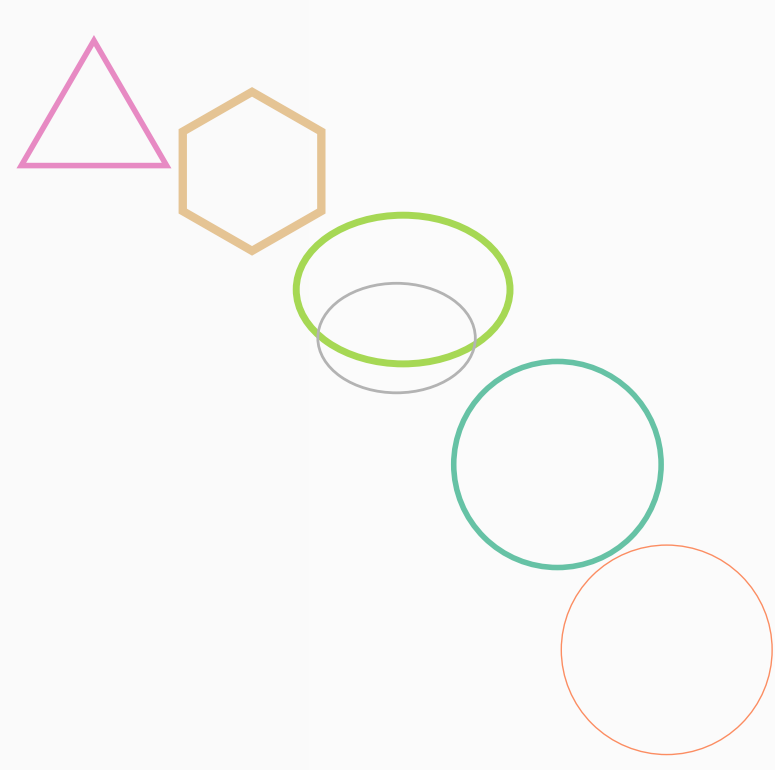[{"shape": "circle", "thickness": 2, "radius": 0.67, "center": [0.719, 0.397]}, {"shape": "circle", "thickness": 0.5, "radius": 0.68, "center": [0.86, 0.156]}, {"shape": "triangle", "thickness": 2, "radius": 0.54, "center": [0.121, 0.839]}, {"shape": "oval", "thickness": 2.5, "radius": 0.69, "center": [0.52, 0.624]}, {"shape": "hexagon", "thickness": 3, "radius": 0.52, "center": [0.325, 0.777]}, {"shape": "oval", "thickness": 1, "radius": 0.51, "center": [0.512, 0.561]}]